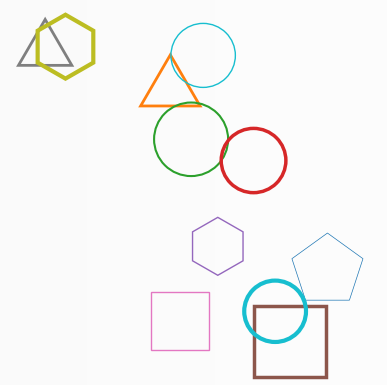[{"shape": "pentagon", "thickness": 0.5, "radius": 0.48, "center": [0.845, 0.298]}, {"shape": "triangle", "thickness": 2, "radius": 0.44, "center": [0.44, 0.769]}, {"shape": "circle", "thickness": 1.5, "radius": 0.48, "center": [0.493, 0.638]}, {"shape": "circle", "thickness": 2.5, "radius": 0.42, "center": [0.654, 0.583]}, {"shape": "hexagon", "thickness": 1, "radius": 0.38, "center": [0.562, 0.36]}, {"shape": "square", "thickness": 2.5, "radius": 0.46, "center": [0.747, 0.113]}, {"shape": "square", "thickness": 1, "radius": 0.37, "center": [0.465, 0.167]}, {"shape": "triangle", "thickness": 2, "radius": 0.4, "center": [0.117, 0.87]}, {"shape": "hexagon", "thickness": 3, "radius": 0.41, "center": [0.169, 0.879]}, {"shape": "circle", "thickness": 1, "radius": 0.42, "center": [0.524, 0.856]}, {"shape": "circle", "thickness": 3, "radius": 0.4, "center": [0.71, 0.191]}]